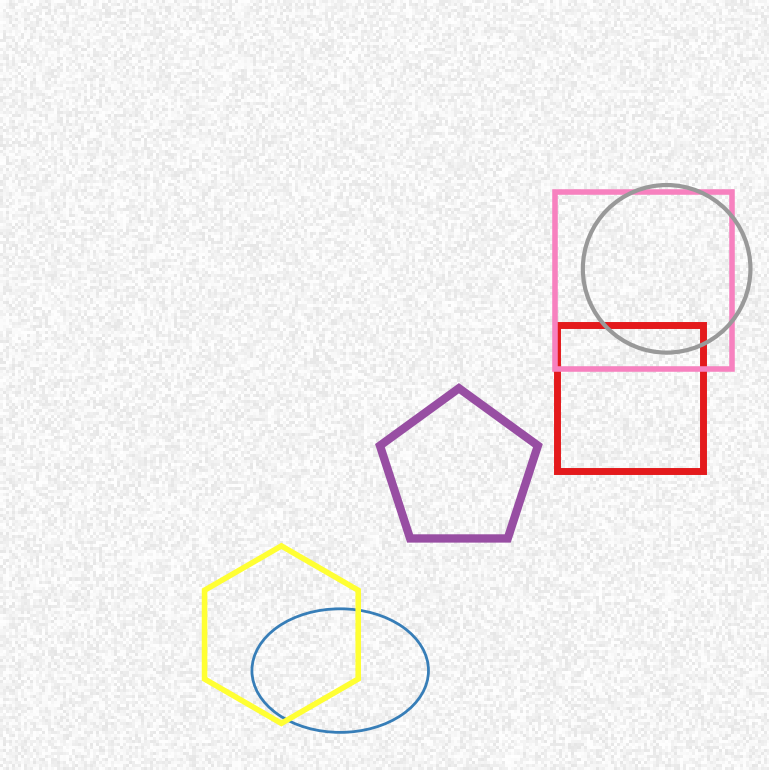[{"shape": "square", "thickness": 2.5, "radius": 0.47, "center": [0.818, 0.484]}, {"shape": "oval", "thickness": 1, "radius": 0.57, "center": [0.442, 0.129]}, {"shape": "pentagon", "thickness": 3, "radius": 0.54, "center": [0.596, 0.388]}, {"shape": "hexagon", "thickness": 2, "radius": 0.58, "center": [0.365, 0.176]}, {"shape": "square", "thickness": 2, "radius": 0.57, "center": [0.835, 0.636]}, {"shape": "circle", "thickness": 1.5, "radius": 0.54, "center": [0.866, 0.651]}]